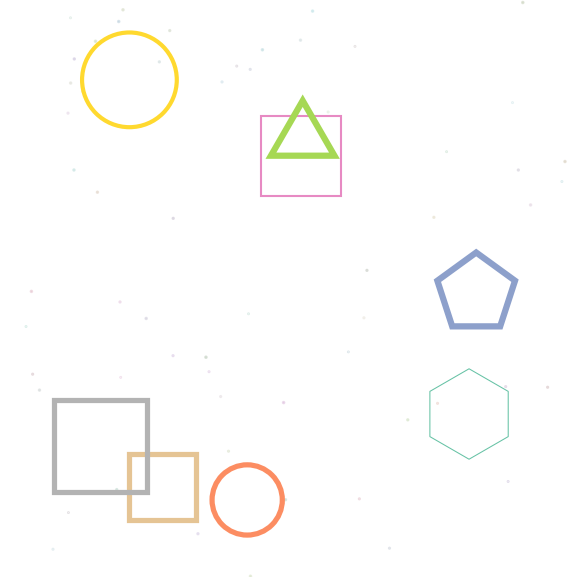[{"shape": "hexagon", "thickness": 0.5, "radius": 0.39, "center": [0.812, 0.282]}, {"shape": "circle", "thickness": 2.5, "radius": 0.3, "center": [0.428, 0.133]}, {"shape": "pentagon", "thickness": 3, "radius": 0.35, "center": [0.825, 0.491]}, {"shape": "square", "thickness": 1, "radius": 0.35, "center": [0.521, 0.73]}, {"shape": "triangle", "thickness": 3, "radius": 0.32, "center": [0.524, 0.761]}, {"shape": "circle", "thickness": 2, "radius": 0.41, "center": [0.224, 0.861]}, {"shape": "square", "thickness": 2.5, "radius": 0.29, "center": [0.282, 0.156]}, {"shape": "square", "thickness": 2.5, "radius": 0.4, "center": [0.174, 0.227]}]